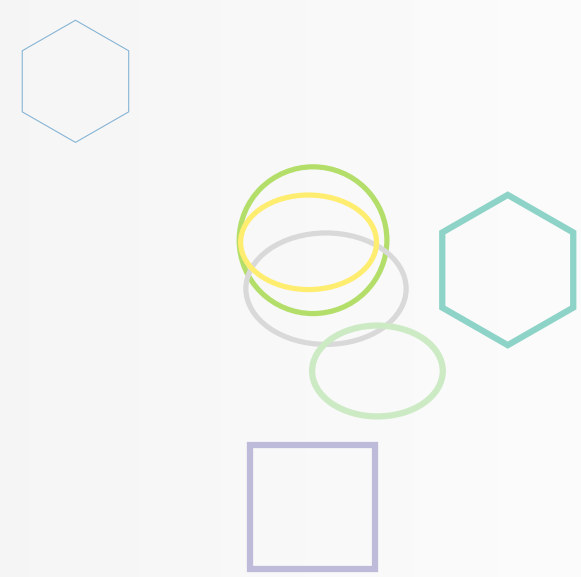[{"shape": "hexagon", "thickness": 3, "radius": 0.65, "center": [0.874, 0.532]}, {"shape": "square", "thickness": 3, "radius": 0.54, "center": [0.537, 0.121]}, {"shape": "hexagon", "thickness": 0.5, "radius": 0.53, "center": [0.13, 0.858]}, {"shape": "circle", "thickness": 2.5, "radius": 0.64, "center": [0.539, 0.583]}, {"shape": "oval", "thickness": 2.5, "radius": 0.69, "center": [0.561, 0.499]}, {"shape": "oval", "thickness": 3, "radius": 0.56, "center": [0.649, 0.357]}, {"shape": "oval", "thickness": 2.5, "radius": 0.58, "center": [0.531, 0.58]}]